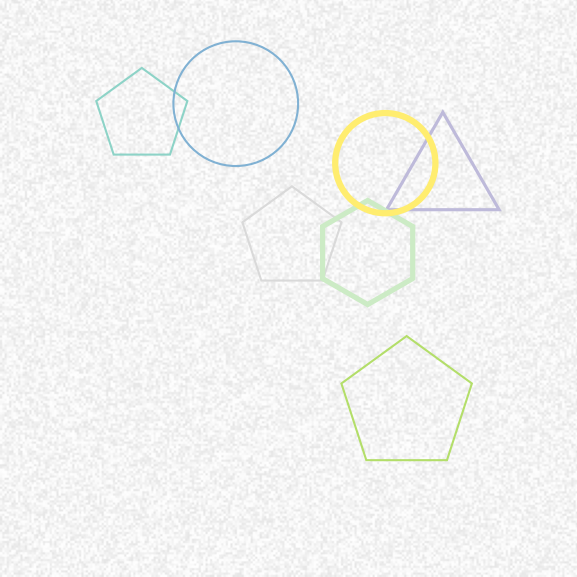[{"shape": "pentagon", "thickness": 1, "radius": 0.41, "center": [0.246, 0.799]}, {"shape": "triangle", "thickness": 1.5, "radius": 0.56, "center": [0.767, 0.692]}, {"shape": "circle", "thickness": 1, "radius": 0.54, "center": [0.408, 0.82]}, {"shape": "pentagon", "thickness": 1, "radius": 0.59, "center": [0.704, 0.298]}, {"shape": "pentagon", "thickness": 1, "radius": 0.45, "center": [0.506, 0.586]}, {"shape": "hexagon", "thickness": 2.5, "radius": 0.45, "center": [0.637, 0.562]}, {"shape": "circle", "thickness": 3, "radius": 0.43, "center": [0.667, 0.717]}]